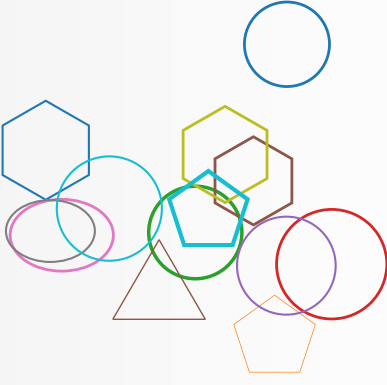[{"shape": "circle", "thickness": 2, "radius": 0.55, "center": [0.741, 0.885]}, {"shape": "hexagon", "thickness": 1.5, "radius": 0.64, "center": [0.118, 0.61]}, {"shape": "pentagon", "thickness": 0.5, "radius": 0.55, "center": [0.709, 0.123]}, {"shape": "circle", "thickness": 2.5, "radius": 0.6, "center": [0.504, 0.396]}, {"shape": "circle", "thickness": 2, "radius": 0.71, "center": [0.856, 0.314]}, {"shape": "circle", "thickness": 1.5, "radius": 0.64, "center": [0.739, 0.31]}, {"shape": "hexagon", "thickness": 2, "radius": 0.57, "center": [0.654, 0.53]}, {"shape": "triangle", "thickness": 1, "radius": 0.69, "center": [0.411, 0.24]}, {"shape": "oval", "thickness": 2, "radius": 0.67, "center": [0.159, 0.389]}, {"shape": "oval", "thickness": 1.5, "radius": 0.57, "center": [0.13, 0.4]}, {"shape": "hexagon", "thickness": 2, "radius": 0.62, "center": [0.581, 0.599]}, {"shape": "pentagon", "thickness": 3, "radius": 0.53, "center": [0.538, 0.449]}, {"shape": "circle", "thickness": 1.5, "radius": 0.68, "center": [0.282, 0.458]}]